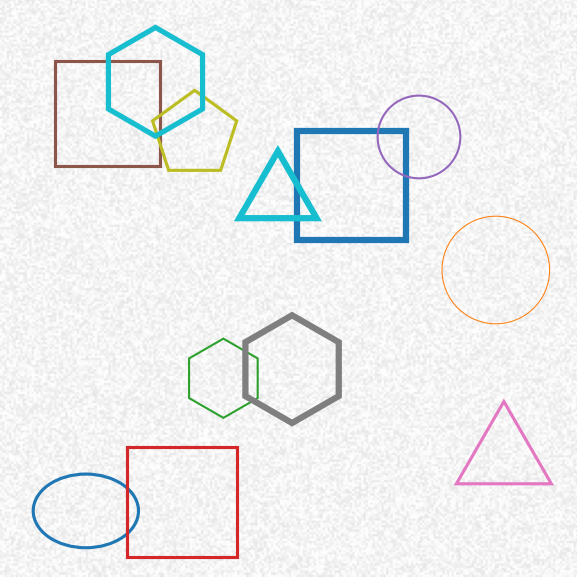[{"shape": "oval", "thickness": 1.5, "radius": 0.46, "center": [0.149, 0.114]}, {"shape": "square", "thickness": 3, "radius": 0.47, "center": [0.609, 0.678]}, {"shape": "circle", "thickness": 0.5, "radius": 0.47, "center": [0.859, 0.532]}, {"shape": "hexagon", "thickness": 1, "radius": 0.34, "center": [0.387, 0.344]}, {"shape": "square", "thickness": 1.5, "radius": 0.48, "center": [0.315, 0.13]}, {"shape": "circle", "thickness": 1, "radius": 0.36, "center": [0.726, 0.762]}, {"shape": "square", "thickness": 1.5, "radius": 0.45, "center": [0.186, 0.803]}, {"shape": "triangle", "thickness": 1.5, "radius": 0.47, "center": [0.873, 0.209]}, {"shape": "hexagon", "thickness": 3, "radius": 0.47, "center": [0.506, 0.36]}, {"shape": "pentagon", "thickness": 1.5, "radius": 0.38, "center": [0.337, 0.766]}, {"shape": "hexagon", "thickness": 2.5, "radius": 0.47, "center": [0.269, 0.857]}, {"shape": "triangle", "thickness": 3, "radius": 0.39, "center": [0.481, 0.66]}]